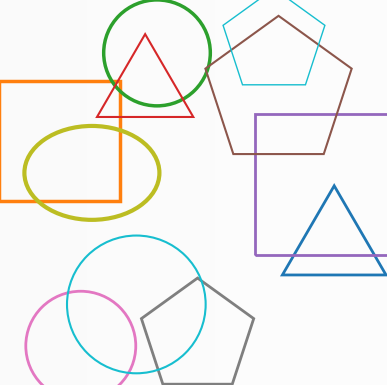[{"shape": "triangle", "thickness": 2, "radius": 0.77, "center": [0.862, 0.363]}, {"shape": "square", "thickness": 2.5, "radius": 0.78, "center": [0.154, 0.634]}, {"shape": "circle", "thickness": 2.5, "radius": 0.69, "center": [0.405, 0.863]}, {"shape": "triangle", "thickness": 1.5, "radius": 0.72, "center": [0.375, 0.768]}, {"shape": "square", "thickness": 2, "radius": 0.92, "center": [0.842, 0.522]}, {"shape": "pentagon", "thickness": 1.5, "radius": 0.99, "center": [0.719, 0.76]}, {"shape": "circle", "thickness": 2, "radius": 0.71, "center": [0.208, 0.102]}, {"shape": "pentagon", "thickness": 2, "radius": 0.76, "center": [0.51, 0.125]}, {"shape": "oval", "thickness": 3, "radius": 0.87, "center": [0.237, 0.551]}, {"shape": "circle", "thickness": 1.5, "radius": 0.89, "center": [0.352, 0.209]}, {"shape": "pentagon", "thickness": 1, "radius": 0.69, "center": [0.707, 0.891]}]